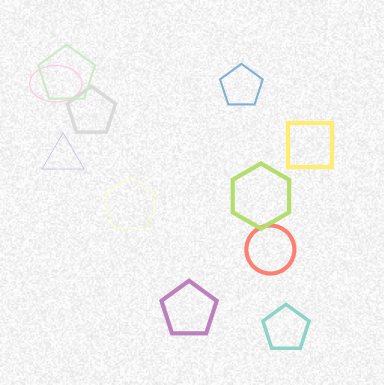[{"shape": "pentagon", "thickness": 2.5, "radius": 0.32, "center": [0.743, 0.147]}, {"shape": "pentagon", "thickness": 0.5, "radius": 0.37, "center": [0.339, 0.467]}, {"shape": "triangle", "thickness": 0.5, "radius": 0.32, "center": [0.164, 0.592]}, {"shape": "circle", "thickness": 3, "radius": 0.31, "center": [0.702, 0.352]}, {"shape": "pentagon", "thickness": 1.5, "radius": 0.29, "center": [0.627, 0.776]}, {"shape": "hexagon", "thickness": 3, "radius": 0.42, "center": [0.678, 0.491]}, {"shape": "oval", "thickness": 1, "radius": 0.34, "center": [0.145, 0.783]}, {"shape": "pentagon", "thickness": 2.5, "radius": 0.33, "center": [0.237, 0.71]}, {"shape": "pentagon", "thickness": 3, "radius": 0.38, "center": [0.491, 0.195]}, {"shape": "pentagon", "thickness": 1.5, "radius": 0.39, "center": [0.173, 0.807]}, {"shape": "square", "thickness": 3, "radius": 0.29, "center": [0.806, 0.623]}]